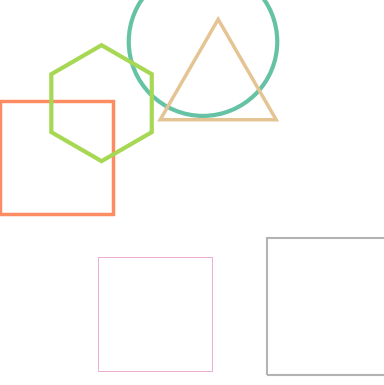[{"shape": "circle", "thickness": 3, "radius": 0.96, "center": [0.527, 0.892]}, {"shape": "square", "thickness": 2.5, "radius": 0.74, "center": [0.147, 0.591]}, {"shape": "square", "thickness": 0.5, "radius": 0.74, "center": [0.402, 0.184]}, {"shape": "hexagon", "thickness": 3, "radius": 0.75, "center": [0.264, 0.732]}, {"shape": "triangle", "thickness": 2.5, "radius": 0.87, "center": [0.567, 0.776]}, {"shape": "square", "thickness": 1.5, "radius": 0.89, "center": [0.871, 0.204]}]